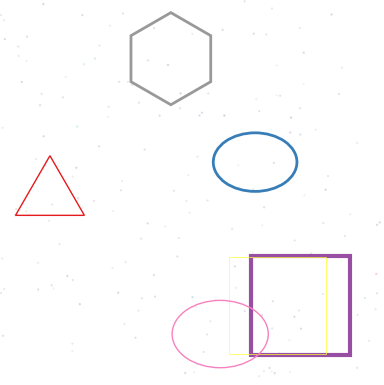[{"shape": "triangle", "thickness": 1, "radius": 0.52, "center": [0.13, 0.492]}, {"shape": "oval", "thickness": 2, "radius": 0.54, "center": [0.663, 0.579]}, {"shape": "square", "thickness": 3, "radius": 0.64, "center": [0.781, 0.206]}, {"shape": "square", "thickness": 0.5, "radius": 0.63, "center": [0.721, 0.207]}, {"shape": "oval", "thickness": 1, "radius": 0.62, "center": [0.572, 0.132]}, {"shape": "hexagon", "thickness": 2, "radius": 0.6, "center": [0.444, 0.848]}]